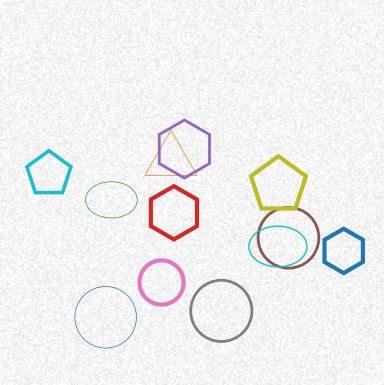[{"shape": "circle", "thickness": 0.5, "radius": 0.4, "center": [0.274, 0.176]}, {"shape": "hexagon", "thickness": 3, "radius": 0.29, "center": [0.893, 0.348]}, {"shape": "triangle", "thickness": 0.5, "radius": 0.39, "center": [0.444, 0.583]}, {"shape": "oval", "thickness": 0.5, "radius": 0.34, "center": [0.289, 0.481]}, {"shape": "hexagon", "thickness": 3, "radius": 0.35, "center": [0.452, 0.447]}, {"shape": "hexagon", "thickness": 2, "radius": 0.38, "center": [0.479, 0.613]}, {"shape": "circle", "thickness": 2, "radius": 0.39, "center": [0.749, 0.382]}, {"shape": "circle", "thickness": 3, "radius": 0.29, "center": [0.42, 0.266]}, {"shape": "circle", "thickness": 2, "radius": 0.4, "center": [0.575, 0.193]}, {"shape": "pentagon", "thickness": 3, "radius": 0.38, "center": [0.723, 0.519]}, {"shape": "oval", "thickness": 1, "radius": 0.38, "center": [0.722, 0.36]}, {"shape": "pentagon", "thickness": 2.5, "radius": 0.3, "center": [0.127, 0.548]}]